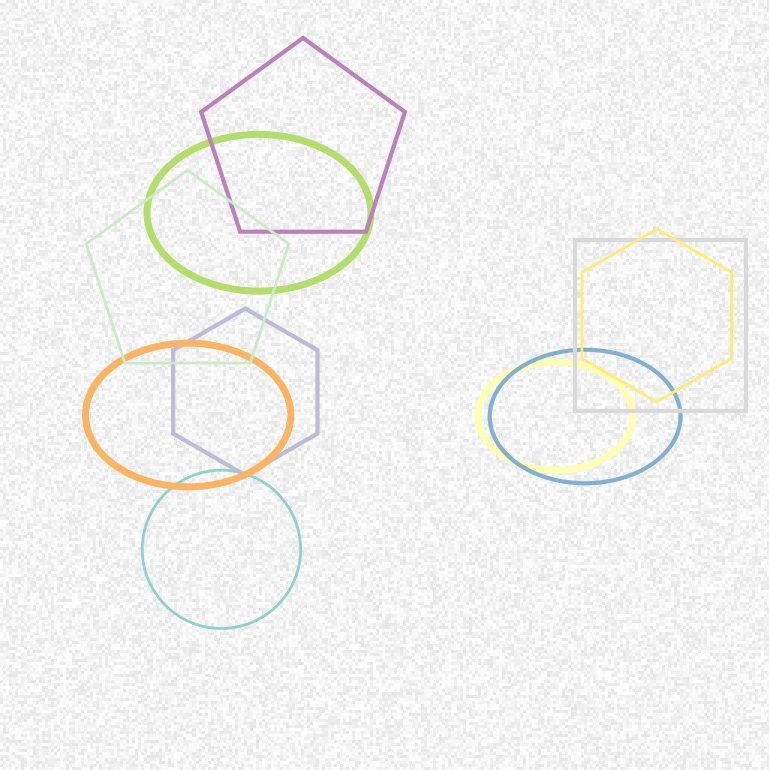[{"shape": "circle", "thickness": 1, "radius": 0.51, "center": [0.288, 0.287]}, {"shape": "oval", "thickness": 2.5, "radius": 0.5, "center": [0.722, 0.46]}, {"shape": "hexagon", "thickness": 1.5, "radius": 0.54, "center": [0.319, 0.491]}, {"shape": "oval", "thickness": 1.5, "radius": 0.62, "center": [0.76, 0.459]}, {"shape": "oval", "thickness": 2.5, "radius": 0.67, "center": [0.244, 0.461]}, {"shape": "oval", "thickness": 2.5, "radius": 0.73, "center": [0.336, 0.724]}, {"shape": "square", "thickness": 1.5, "radius": 0.56, "center": [0.858, 0.577]}, {"shape": "pentagon", "thickness": 1.5, "radius": 0.7, "center": [0.394, 0.812]}, {"shape": "pentagon", "thickness": 1, "radius": 0.69, "center": [0.244, 0.64]}, {"shape": "hexagon", "thickness": 1, "radius": 0.56, "center": [0.853, 0.59]}]